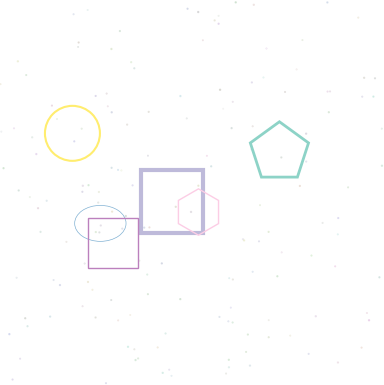[{"shape": "pentagon", "thickness": 2, "radius": 0.4, "center": [0.726, 0.604]}, {"shape": "square", "thickness": 3, "radius": 0.4, "center": [0.447, 0.477]}, {"shape": "oval", "thickness": 0.5, "radius": 0.33, "center": [0.261, 0.42]}, {"shape": "hexagon", "thickness": 1, "radius": 0.3, "center": [0.516, 0.449]}, {"shape": "square", "thickness": 1, "radius": 0.33, "center": [0.294, 0.368]}, {"shape": "circle", "thickness": 1.5, "radius": 0.36, "center": [0.188, 0.654]}]